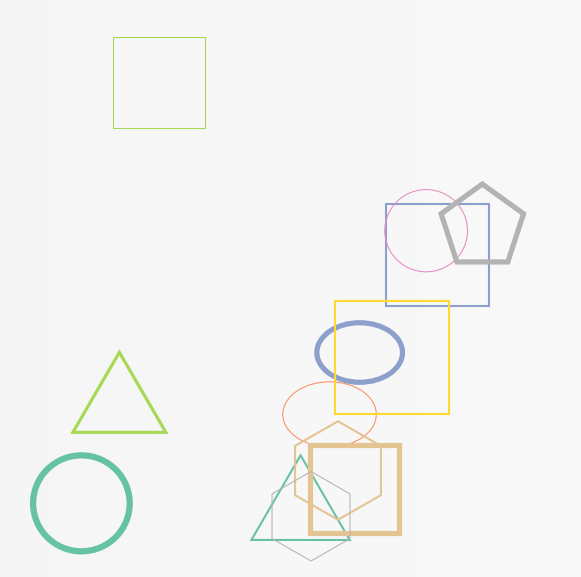[{"shape": "triangle", "thickness": 1, "radius": 0.49, "center": [0.517, 0.113]}, {"shape": "circle", "thickness": 3, "radius": 0.42, "center": [0.14, 0.128]}, {"shape": "oval", "thickness": 0.5, "radius": 0.4, "center": [0.567, 0.282]}, {"shape": "square", "thickness": 1, "radius": 0.44, "center": [0.753, 0.557]}, {"shape": "oval", "thickness": 2.5, "radius": 0.37, "center": [0.619, 0.389]}, {"shape": "circle", "thickness": 0.5, "radius": 0.36, "center": [0.733, 0.6]}, {"shape": "triangle", "thickness": 1.5, "radius": 0.46, "center": [0.205, 0.297]}, {"shape": "square", "thickness": 0.5, "radius": 0.4, "center": [0.273, 0.856]}, {"shape": "square", "thickness": 1, "radius": 0.49, "center": [0.675, 0.38]}, {"shape": "hexagon", "thickness": 1, "radius": 0.43, "center": [0.581, 0.184]}, {"shape": "square", "thickness": 2.5, "radius": 0.38, "center": [0.609, 0.152]}, {"shape": "hexagon", "thickness": 0.5, "radius": 0.39, "center": [0.535, 0.105]}, {"shape": "pentagon", "thickness": 2.5, "radius": 0.37, "center": [0.83, 0.606]}]